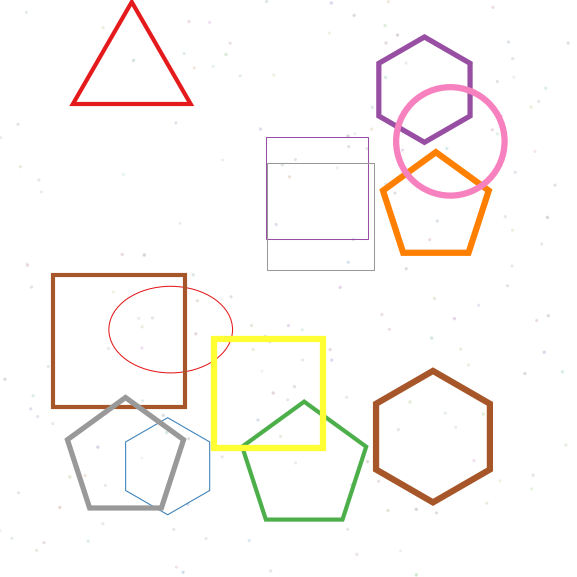[{"shape": "oval", "thickness": 0.5, "radius": 0.54, "center": [0.296, 0.428]}, {"shape": "triangle", "thickness": 2, "radius": 0.59, "center": [0.228, 0.878]}, {"shape": "hexagon", "thickness": 0.5, "radius": 0.42, "center": [0.29, 0.192]}, {"shape": "pentagon", "thickness": 2, "radius": 0.56, "center": [0.527, 0.191]}, {"shape": "square", "thickness": 0.5, "radius": 0.44, "center": [0.549, 0.673]}, {"shape": "hexagon", "thickness": 2.5, "radius": 0.46, "center": [0.735, 0.844]}, {"shape": "pentagon", "thickness": 3, "radius": 0.48, "center": [0.755, 0.639]}, {"shape": "square", "thickness": 3, "radius": 0.47, "center": [0.465, 0.317]}, {"shape": "square", "thickness": 2, "radius": 0.57, "center": [0.206, 0.408]}, {"shape": "hexagon", "thickness": 3, "radius": 0.57, "center": [0.75, 0.243]}, {"shape": "circle", "thickness": 3, "radius": 0.47, "center": [0.78, 0.754]}, {"shape": "square", "thickness": 0.5, "radius": 0.46, "center": [0.555, 0.625]}, {"shape": "pentagon", "thickness": 2.5, "radius": 0.53, "center": [0.217, 0.205]}]